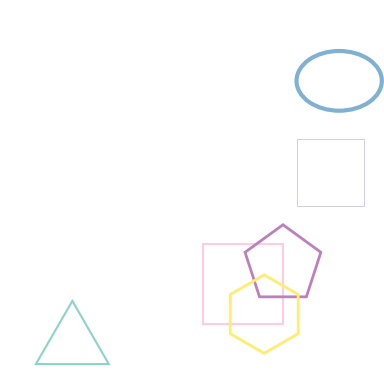[{"shape": "triangle", "thickness": 1.5, "radius": 0.55, "center": [0.188, 0.109]}, {"shape": "square", "thickness": 0.5, "radius": 0.44, "center": [0.859, 0.552]}, {"shape": "oval", "thickness": 3, "radius": 0.55, "center": [0.881, 0.79]}, {"shape": "square", "thickness": 1.5, "radius": 0.52, "center": [0.632, 0.261]}, {"shape": "pentagon", "thickness": 2, "radius": 0.52, "center": [0.735, 0.313]}, {"shape": "hexagon", "thickness": 2, "radius": 0.51, "center": [0.686, 0.184]}]